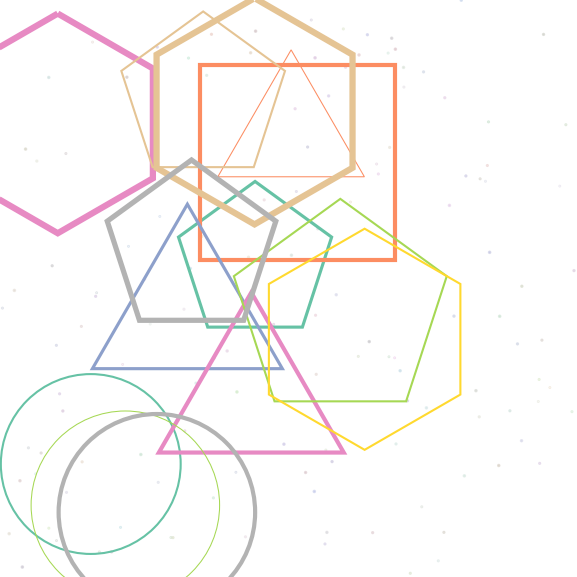[{"shape": "pentagon", "thickness": 1.5, "radius": 0.7, "center": [0.442, 0.545]}, {"shape": "circle", "thickness": 1, "radius": 0.78, "center": [0.157, 0.196]}, {"shape": "triangle", "thickness": 0.5, "radius": 0.73, "center": [0.504, 0.766]}, {"shape": "square", "thickness": 2, "radius": 0.85, "center": [0.515, 0.718]}, {"shape": "triangle", "thickness": 1.5, "radius": 0.95, "center": [0.324, 0.456]}, {"shape": "triangle", "thickness": 2, "radius": 0.92, "center": [0.435, 0.308]}, {"shape": "hexagon", "thickness": 3, "radius": 0.95, "center": [0.1, 0.785]}, {"shape": "circle", "thickness": 0.5, "radius": 0.82, "center": [0.217, 0.124]}, {"shape": "pentagon", "thickness": 1, "radius": 0.97, "center": [0.589, 0.461]}, {"shape": "hexagon", "thickness": 1, "radius": 0.96, "center": [0.631, 0.412]}, {"shape": "pentagon", "thickness": 1, "radius": 0.75, "center": [0.352, 0.83]}, {"shape": "hexagon", "thickness": 3, "radius": 0.98, "center": [0.441, 0.806]}, {"shape": "circle", "thickness": 2, "radius": 0.85, "center": [0.272, 0.112]}, {"shape": "pentagon", "thickness": 2.5, "radius": 0.77, "center": [0.332, 0.569]}]